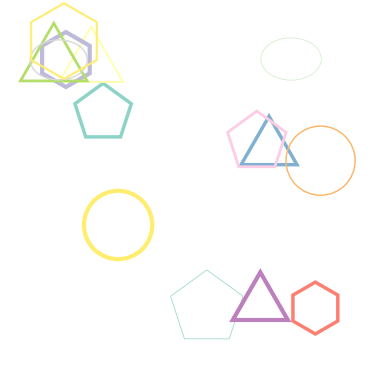[{"shape": "pentagon", "thickness": 2.5, "radius": 0.38, "center": [0.268, 0.707]}, {"shape": "pentagon", "thickness": 0.5, "radius": 0.49, "center": [0.537, 0.2]}, {"shape": "triangle", "thickness": 1.5, "radius": 0.48, "center": [0.237, 0.835]}, {"shape": "hexagon", "thickness": 3, "radius": 0.36, "center": [0.171, 0.845]}, {"shape": "hexagon", "thickness": 2.5, "radius": 0.34, "center": [0.819, 0.2]}, {"shape": "triangle", "thickness": 2.5, "radius": 0.42, "center": [0.699, 0.614]}, {"shape": "circle", "thickness": 1, "radius": 0.45, "center": [0.833, 0.583]}, {"shape": "triangle", "thickness": 2, "radius": 0.5, "center": [0.14, 0.84]}, {"shape": "pentagon", "thickness": 2, "radius": 0.4, "center": [0.667, 0.632]}, {"shape": "oval", "thickness": 1, "radius": 0.37, "center": [0.153, 0.844]}, {"shape": "triangle", "thickness": 3, "radius": 0.41, "center": [0.676, 0.21]}, {"shape": "oval", "thickness": 0.5, "radius": 0.39, "center": [0.756, 0.847]}, {"shape": "circle", "thickness": 3, "radius": 0.44, "center": [0.307, 0.416]}, {"shape": "hexagon", "thickness": 1.5, "radius": 0.49, "center": [0.166, 0.893]}]